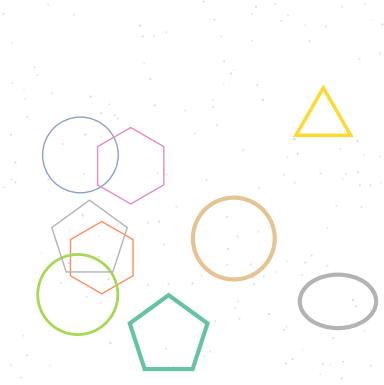[{"shape": "pentagon", "thickness": 3, "radius": 0.53, "center": [0.438, 0.127]}, {"shape": "hexagon", "thickness": 1, "radius": 0.47, "center": [0.264, 0.331]}, {"shape": "circle", "thickness": 1, "radius": 0.49, "center": [0.209, 0.598]}, {"shape": "hexagon", "thickness": 1, "radius": 0.5, "center": [0.339, 0.569]}, {"shape": "circle", "thickness": 2, "radius": 0.52, "center": [0.202, 0.235]}, {"shape": "triangle", "thickness": 2.5, "radius": 0.41, "center": [0.84, 0.69]}, {"shape": "circle", "thickness": 3, "radius": 0.53, "center": [0.607, 0.38]}, {"shape": "oval", "thickness": 3, "radius": 0.5, "center": [0.878, 0.217]}, {"shape": "pentagon", "thickness": 1, "radius": 0.52, "center": [0.233, 0.377]}]